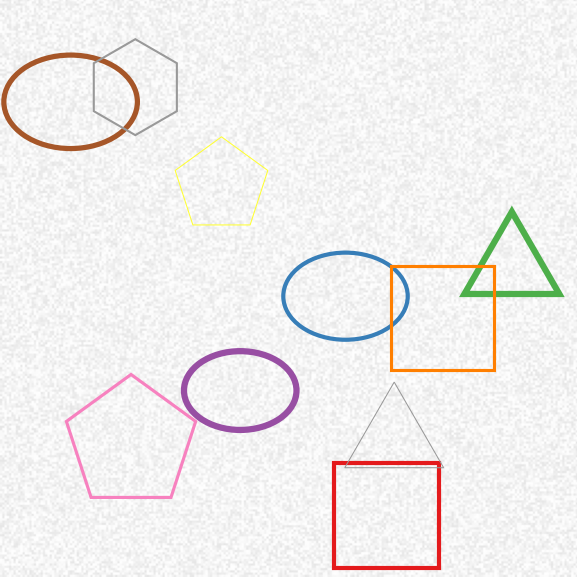[{"shape": "square", "thickness": 2, "radius": 0.46, "center": [0.669, 0.107]}, {"shape": "oval", "thickness": 2, "radius": 0.54, "center": [0.598, 0.486]}, {"shape": "triangle", "thickness": 3, "radius": 0.47, "center": [0.886, 0.537]}, {"shape": "oval", "thickness": 3, "radius": 0.49, "center": [0.416, 0.323]}, {"shape": "square", "thickness": 1.5, "radius": 0.45, "center": [0.766, 0.448]}, {"shape": "pentagon", "thickness": 0.5, "radius": 0.42, "center": [0.384, 0.678]}, {"shape": "oval", "thickness": 2.5, "radius": 0.58, "center": [0.122, 0.823]}, {"shape": "pentagon", "thickness": 1.5, "radius": 0.59, "center": [0.227, 0.233]}, {"shape": "hexagon", "thickness": 1, "radius": 0.42, "center": [0.234, 0.848]}, {"shape": "triangle", "thickness": 0.5, "radius": 0.49, "center": [0.683, 0.239]}]